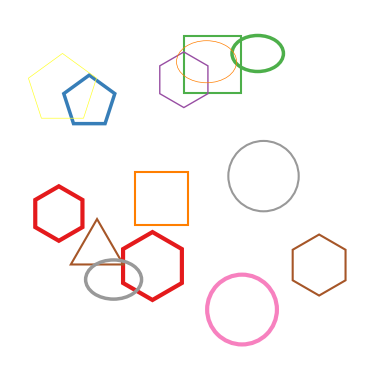[{"shape": "hexagon", "thickness": 3, "radius": 0.44, "center": [0.396, 0.309]}, {"shape": "hexagon", "thickness": 3, "radius": 0.35, "center": [0.153, 0.445]}, {"shape": "pentagon", "thickness": 2.5, "radius": 0.35, "center": [0.232, 0.735]}, {"shape": "square", "thickness": 1.5, "radius": 0.37, "center": [0.552, 0.832]}, {"shape": "oval", "thickness": 2.5, "radius": 0.33, "center": [0.669, 0.861]}, {"shape": "hexagon", "thickness": 1, "radius": 0.36, "center": [0.478, 0.793]}, {"shape": "oval", "thickness": 0.5, "radius": 0.39, "center": [0.537, 0.84]}, {"shape": "square", "thickness": 1.5, "radius": 0.35, "center": [0.419, 0.485]}, {"shape": "pentagon", "thickness": 0.5, "radius": 0.46, "center": [0.162, 0.768]}, {"shape": "triangle", "thickness": 1.5, "radius": 0.39, "center": [0.252, 0.352]}, {"shape": "hexagon", "thickness": 1.5, "radius": 0.4, "center": [0.829, 0.312]}, {"shape": "circle", "thickness": 3, "radius": 0.45, "center": [0.629, 0.196]}, {"shape": "oval", "thickness": 2.5, "radius": 0.36, "center": [0.295, 0.274]}, {"shape": "circle", "thickness": 1.5, "radius": 0.46, "center": [0.684, 0.543]}]